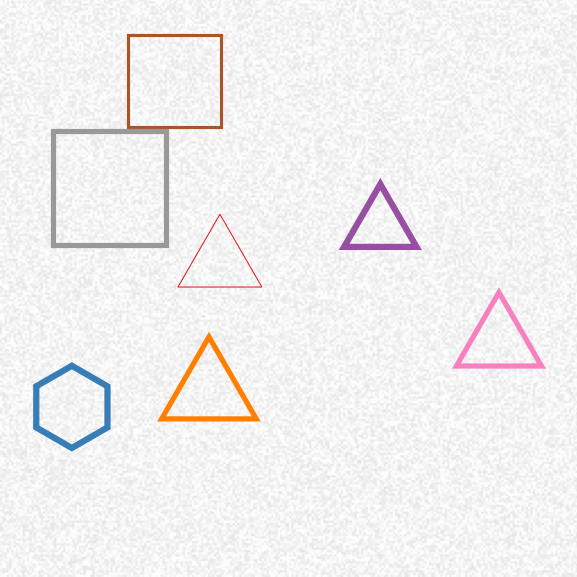[{"shape": "triangle", "thickness": 0.5, "radius": 0.42, "center": [0.381, 0.544]}, {"shape": "hexagon", "thickness": 3, "radius": 0.36, "center": [0.124, 0.295]}, {"shape": "triangle", "thickness": 3, "radius": 0.36, "center": [0.659, 0.608]}, {"shape": "triangle", "thickness": 2.5, "radius": 0.47, "center": [0.362, 0.321]}, {"shape": "square", "thickness": 1.5, "radius": 0.4, "center": [0.302, 0.859]}, {"shape": "triangle", "thickness": 2.5, "radius": 0.43, "center": [0.864, 0.408]}, {"shape": "square", "thickness": 2.5, "radius": 0.49, "center": [0.189, 0.674]}]